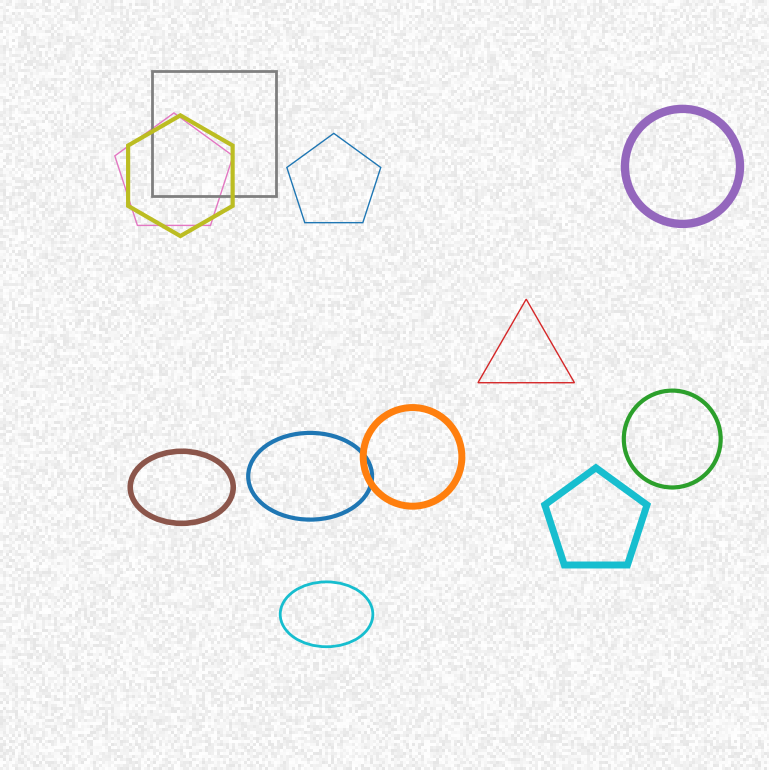[{"shape": "oval", "thickness": 1.5, "radius": 0.4, "center": [0.403, 0.381]}, {"shape": "pentagon", "thickness": 0.5, "radius": 0.32, "center": [0.434, 0.763]}, {"shape": "circle", "thickness": 2.5, "radius": 0.32, "center": [0.536, 0.407]}, {"shape": "circle", "thickness": 1.5, "radius": 0.31, "center": [0.873, 0.43]}, {"shape": "triangle", "thickness": 0.5, "radius": 0.36, "center": [0.683, 0.539]}, {"shape": "circle", "thickness": 3, "radius": 0.37, "center": [0.886, 0.784]}, {"shape": "oval", "thickness": 2, "radius": 0.33, "center": [0.236, 0.367]}, {"shape": "pentagon", "thickness": 0.5, "radius": 0.4, "center": [0.226, 0.773]}, {"shape": "square", "thickness": 1, "radius": 0.4, "center": [0.278, 0.826]}, {"shape": "hexagon", "thickness": 1.5, "radius": 0.39, "center": [0.234, 0.772]}, {"shape": "pentagon", "thickness": 2.5, "radius": 0.35, "center": [0.774, 0.323]}, {"shape": "oval", "thickness": 1, "radius": 0.3, "center": [0.424, 0.202]}]